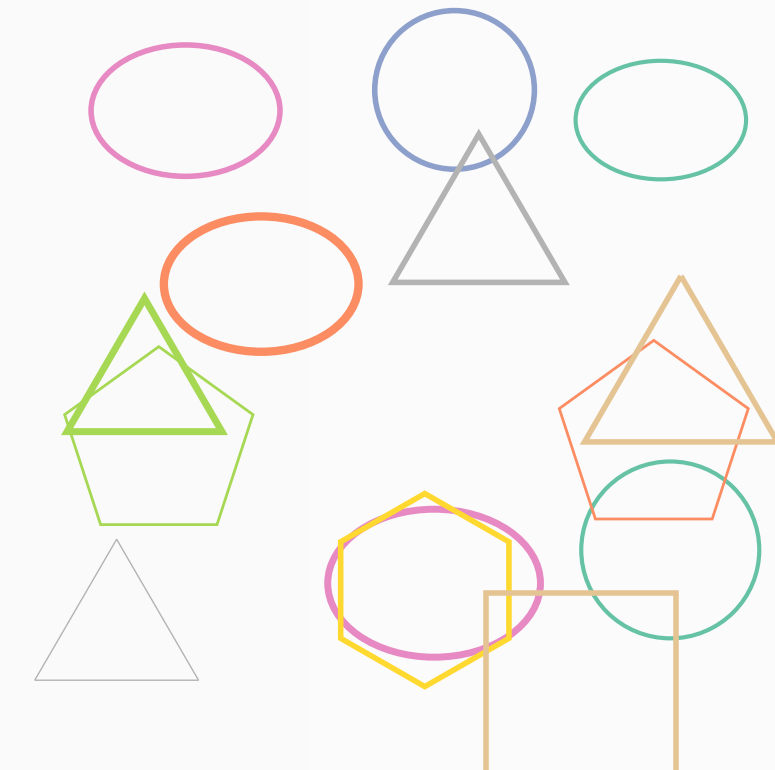[{"shape": "oval", "thickness": 1.5, "radius": 0.55, "center": [0.853, 0.844]}, {"shape": "circle", "thickness": 1.5, "radius": 0.57, "center": [0.865, 0.286]}, {"shape": "oval", "thickness": 3, "radius": 0.63, "center": [0.337, 0.631]}, {"shape": "pentagon", "thickness": 1, "radius": 0.64, "center": [0.844, 0.43]}, {"shape": "circle", "thickness": 2, "radius": 0.52, "center": [0.587, 0.883]}, {"shape": "oval", "thickness": 2, "radius": 0.61, "center": [0.239, 0.856]}, {"shape": "oval", "thickness": 2.5, "radius": 0.69, "center": [0.56, 0.243]}, {"shape": "pentagon", "thickness": 1, "radius": 0.64, "center": [0.205, 0.422]}, {"shape": "triangle", "thickness": 2.5, "radius": 0.58, "center": [0.186, 0.497]}, {"shape": "hexagon", "thickness": 2, "radius": 0.63, "center": [0.548, 0.234]}, {"shape": "triangle", "thickness": 2, "radius": 0.72, "center": [0.879, 0.498]}, {"shape": "square", "thickness": 2, "radius": 0.61, "center": [0.749, 0.107]}, {"shape": "triangle", "thickness": 2, "radius": 0.64, "center": [0.618, 0.697]}, {"shape": "triangle", "thickness": 0.5, "radius": 0.61, "center": [0.151, 0.178]}]